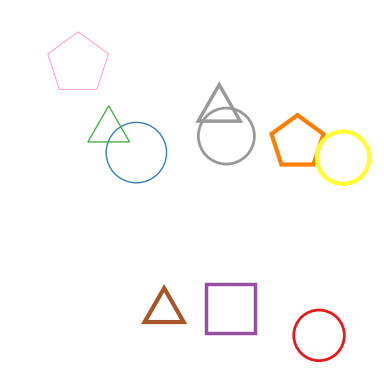[{"shape": "circle", "thickness": 2, "radius": 0.33, "center": [0.829, 0.129]}, {"shape": "circle", "thickness": 1, "radius": 0.39, "center": [0.354, 0.604]}, {"shape": "triangle", "thickness": 1, "radius": 0.31, "center": [0.282, 0.663]}, {"shape": "square", "thickness": 2.5, "radius": 0.32, "center": [0.599, 0.199]}, {"shape": "pentagon", "thickness": 3, "radius": 0.35, "center": [0.773, 0.63]}, {"shape": "circle", "thickness": 3, "radius": 0.34, "center": [0.891, 0.59]}, {"shape": "triangle", "thickness": 3, "radius": 0.29, "center": [0.426, 0.193]}, {"shape": "pentagon", "thickness": 0.5, "radius": 0.41, "center": [0.203, 0.835]}, {"shape": "triangle", "thickness": 2.5, "radius": 0.32, "center": [0.569, 0.717]}, {"shape": "circle", "thickness": 2, "radius": 0.36, "center": [0.588, 0.647]}]